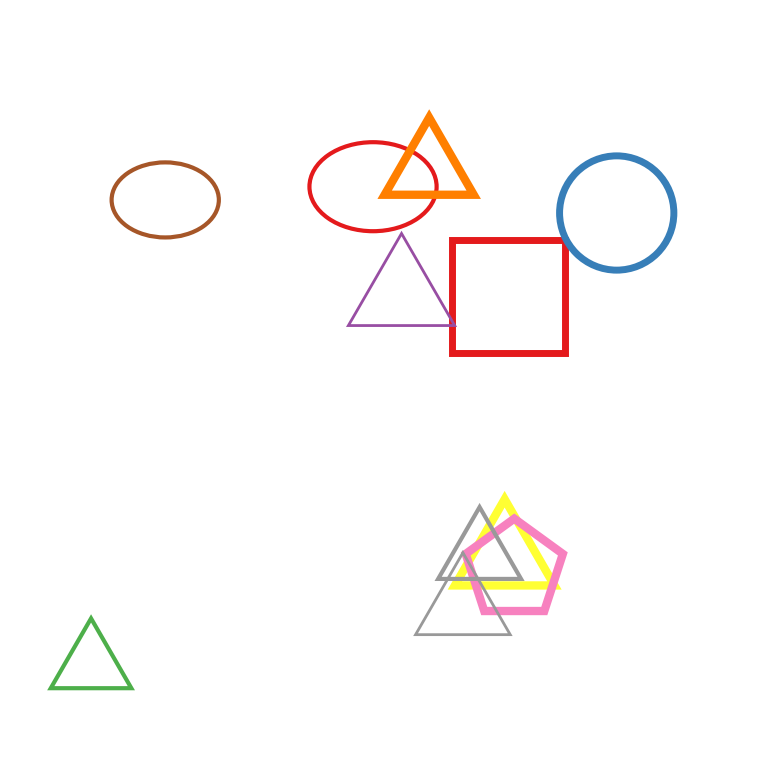[{"shape": "square", "thickness": 2.5, "radius": 0.37, "center": [0.661, 0.615]}, {"shape": "oval", "thickness": 1.5, "radius": 0.41, "center": [0.484, 0.758]}, {"shape": "circle", "thickness": 2.5, "radius": 0.37, "center": [0.801, 0.723]}, {"shape": "triangle", "thickness": 1.5, "radius": 0.3, "center": [0.118, 0.136]}, {"shape": "triangle", "thickness": 1, "radius": 0.4, "center": [0.521, 0.617]}, {"shape": "triangle", "thickness": 3, "radius": 0.33, "center": [0.557, 0.78]}, {"shape": "triangle", "thickness": 3, "radius": 0.37, "center": [0.655, 0.277]}, {"shape": "oval", "thickness": 1.5, "radius": 0.35, "center": [0.215, 0.74]}, {"shape": "pentagon", "thickness": 3, "radius": 0.33, "center": [0.668, 0.26]}, {"shape": "triangle", "thickness": 1, "radius": 0.35, "center": [0.601, 0.211]}, {"shape": "triangle", "thickness": 1.5, "radius": 0.31, "center": [0.623, 0.279]}]